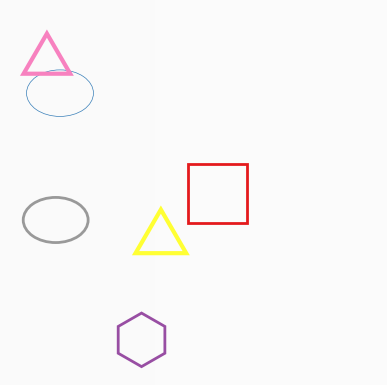[{"shape": "square", "thickness": 2, "radius": 0.38, "center": [0.561, 0.498]}, {"shape": "oval", "thickness": 0.5, "radius": 0.43, "center": [0.155, 0.758]}, {"shape": "hexagon", "thickness": 2, "radius": 0.35, "center": [0.365, 0.117]}, {"shape": "triangle", "thickness": 3, "radius": 0.38, "center": [0.415, 0.38]}, {"shape": "triangle", "thickness": 3, "radius": 0.35, "center": [0.121, 0.843]}, {"shape": "oval", "thickness": 2, "radius": 0.42, "center": [0.144, 0.429]}]